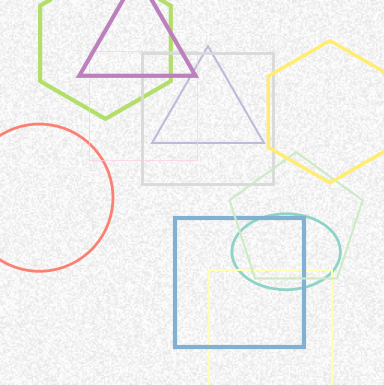[{"shape": "oval", "thickness": 2, "radius": 0.7, "center": [0.743, 0.346]}, {"shape": "square", "thickness": 1.5, "radius": 0.8, "center": [0.702, 0.14]}, {"shape": "triangle", "thickness": 1.5, "radius": 0.84, "center": [0.54, 0.713]}, {"shape": "circle", "thickness": 2, "radius": 0.96, "center": [0.102, 0.487]}, {"shape": "square", "thickness": 3, "radius": 0.84, "center": [0.621, 0.265]}, {"shape": "hexagon", "thickness": 3, "radius": 0.98, "center": [0.274, 0.887]}, {"shape": "square", "thickness": 0.5, "radius": 0.7, "center": [0.372, 0.726]}, {"shape": "square", "thickness": 2, "radius": 0.85, "center": [0.538, 0.692]}, {"shape": "triangle", "thickness": 3, "radius": 0.87, "center": [0.357, 0.89]}, {"shape": "pentagon", "thickness": 1.5, "radius": 0.91, "center": [0.769, 0.424]}, {"shape": "hexagon", "thickness": 2.5, "radius": 0.92, "center": [0.857, 0.71]}]